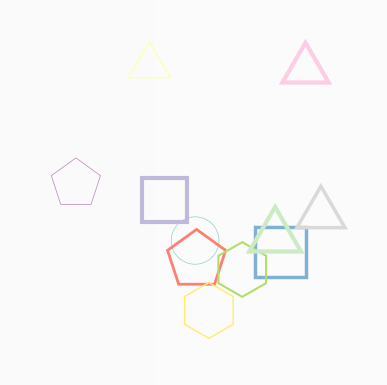[{"shape": "circle", "thickness": 0.5, "radius": 0.31, "center": [0.503, 0.375]}, {"shape": "triangle", "thickness": 1, "radius": 0.31, "center": [0.385, 0.829]}, {"shape": "square", "thickness": 3, "radius": 0.29, "center": [0.424, 0.481]}, {"shape": "pentagon", "thickness": 2, "radius": 0.39, "center": [0.507, 0.325]}, {"shape": "square", "thickness": 2.5, "radius": 0.33, "center": [0.723, 0.346]}, {"shape": "hexagon", "thickness": 1.5, "radius": 0.36, "center": [0.625, 0.3]}, {"shape": "triangle", "thickness": 3, "radius": 0.34, "center": [0.788, 0.82]}, {"shape": "triangle", "thickness": 2.5, "radius": 0.36, "center": [0.828, 0.444]}, {"shape": "pentagon", "thickness": 0.5, "radius": 0.33, "center": [0.196, 0.523]}, {"shape": "triangle", "thickness": 3, "radius": 0.39, "center": [0.71, 0.385]}, {"shape": "hexagon", "thickness": 1, "radius": 0.36, "center": [0.539, 0.194]}]